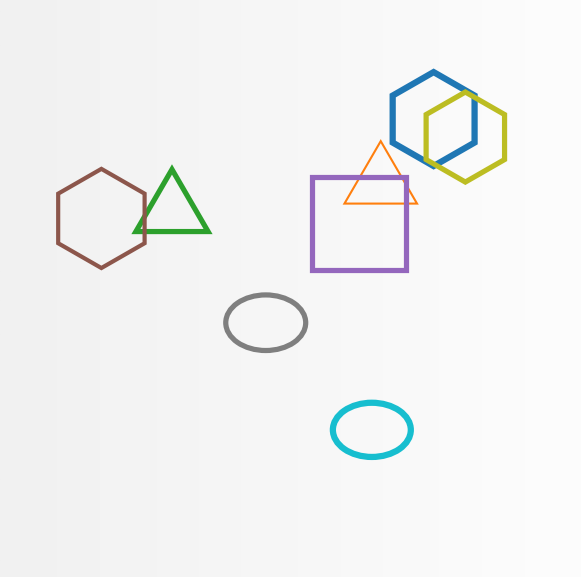[{"shape": "hexagon", "thickness": 3, "radius": 0.41, "center": [0.746, 0.793]}, {"shape": "triangle", "thickness": 1, "radius": 0.36, "center": [0.655, 0.683]}, {"shape": "triangle", "thickness": 2.5, "radius": 0.36, "center": [0.296, 0.634]}, {"shape": "square", "thickness": 2.5, "radius": 0.4, "center": [0.618, 0.612]}, {"shape": "hexagon", "thickness": 2, "radius": 0.43, "center": [0.174, 0.621]}, {"shape": "oval", "thickness": 2.5, "radius": 0.34, "center": [0.457, 0.44]}, {"shape": "hexagon", "thickness": 2.5, "radius": 0.39, "center": [0.801, 0.762]}, {"shape": "oval", "thickness": 3, "radius": 0.34, "center": [0.64, 0.255]}]